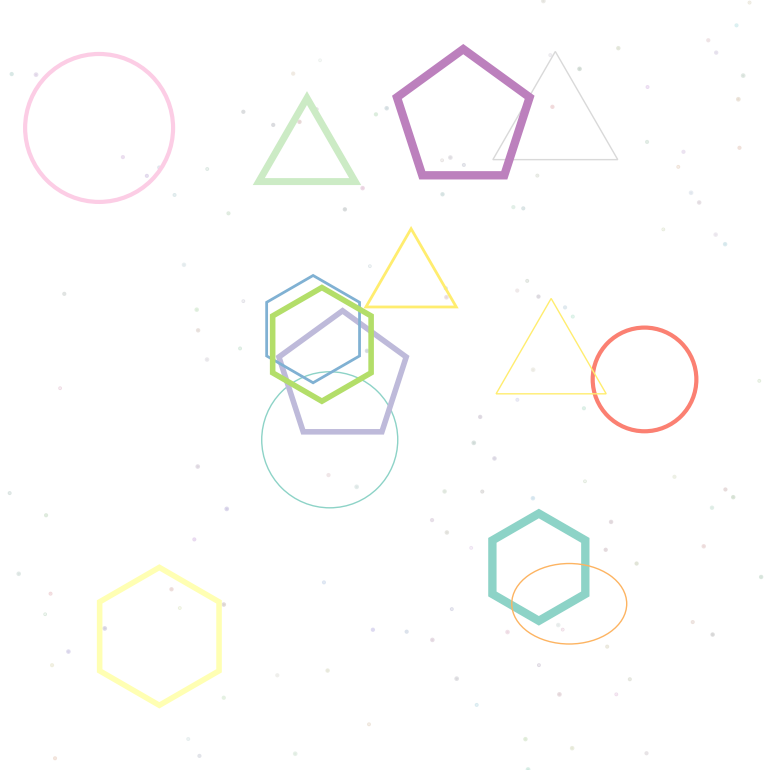[{"shape": "hexagon", "thickness": 3, "radius": 0.35, "center": [0.7, 0.263]}, {"shape": "circle", "thickness": 0.5, "radius": 0.44, "center": [0.428, 0.429]}, {"shape": "hexagon", "thickness": 2, "radius": 0.45, "center": [0.207, 0.174]}, {"shape": "pentagon", "thickness": 2, "radius": 0.43, "center": [0.445, 0.51]}, {"shape": "circle", "thickness": 1.5, "radius": 0.34, "center": [0.837, 0.507]}, {"shape": "hexagon", "thickness": 1, "radius": 0.35, "center": [0.407, 0.573]}, {"shape": "oval", "thickness": 0.5, "radius": 0.37, "center": [0.739, 0.216]}, {"shape": "hexagon", "thickness": 2, "radius": 0.37, "center": [0.418, 0.553]}, {"shape": "circle", "thickness": 1.5, "radius": 0.48, "center": [0.129, 0.834]}, {"shape": "triangle", "thickness": 0.5, "radius": 0.47, "center": [0.721, 0.84]}, {"shape": "pentagon", "thickness": 3, "radius": 0.45, "center": [0.602, 0.846]}, {"shape": "triangle", "thickness": 2.5, "radius": 0.36, "center": [0.399, 0.8]}, {"shape": "triangle", "thickness": 1, "radius": 0.34, "center": [0.534, 0.635]}, {"shape": "triangle", "thickness": 0.5, "radius": 0.41, "center": [0.716, 0.53]}]